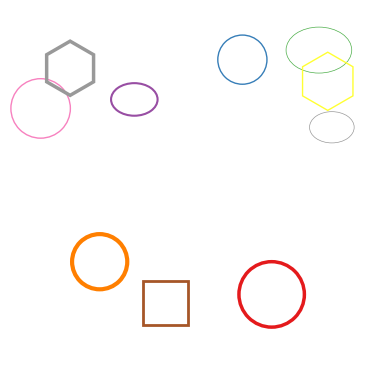[{"shape": "circle", "thickness": 2.5, "radius": 0.42, "center": [0.706, 0.235]}, {"shape": "circle", "thickness": 1, "radius": 0.32, "center": [0.63, 0.845]}, {"shape": "oval", "thickness": 0.5, "radius": 0.43, "center": [0.828, 0.87]}, {"shape": "oval", "thickness": 1.5, "radius": 0.3, "center": [0.349, 0.742]}, {"shape": "circle", "thickness": 3, "radius": 0.36, "center": [0.259, 0.32]}, {"shape": "hexagon", "thickness": 1, "radius": 0.38, "center": [0.851, 0.789]}, {"shape": "square", "thickness": 2, "radius": 0.29, "center": [0.431, 0.214]}, {"shape": "circle", "thickness": 1, "radius": 0.39, "center": [0.106, 0.718]}, {"shape": "hexagon", "thickness": 2.5, "radius": 0.35, "center": [0.182, 0.823]}, {"shape": "oval", "thickness": 0.5, "radius": 0.29, "center": [0.862, 0.669]}]